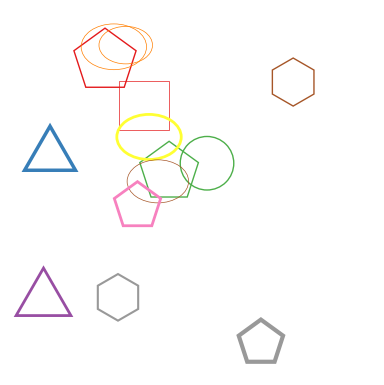[{"shape": "square", "thickness": 0.5, "radius": 0.32, "center": [0.374, 0.726]}, {"shape": "pentagon", "thickness": 1, "radius": 0.42, "center": [0.273, 0.842]}, {"shape": "triangle", "thickness": 2.5, "radius": 0.38, "center": [0.13, 0.596]}, {"shape": "pentagon", "thickness": 1, "radius": 0.4, "center": [0.439, 0.553]}, {"shape": "circle", "thickness": 1, "radius": 0.35, "center": [0.538, 0.576]}, {"shape": "triangle", "thickness": 2, "radius": 0.41, "center": [0.113, 0.221]}, {"shape": "oval", "thickness": 0.5, "radius": 0.42, "center": [0.296, 0.878]}, {"shape": "oval", "thickness": 0.5, "radius": 0.35, "center": [0.327, 0.883]}, {"shape": "oval", "thickness": 2, "radius": 0.42, "center": [0.387, 0.644]}, {"shape": "hexagon", "thickness": 1, "radius": 0.31, "center": [0.761, 0.787]}, {"shape": "oval", "thickness": 0.5, "radius": 0.4, "center": [0.41, 0.529]}, {"shape": "pentagon", "thickness": 2, "radius": 0.32, "center": [0.357, 0.465]}, {"shape": "hexagon", "thickness": 1.5, "radius": 0.3, "center": [0.306, 0.228]}, {"shape": "pentagon", "thickness": 3, "radius": 0.3, "center": [0.678, 0.109]}]